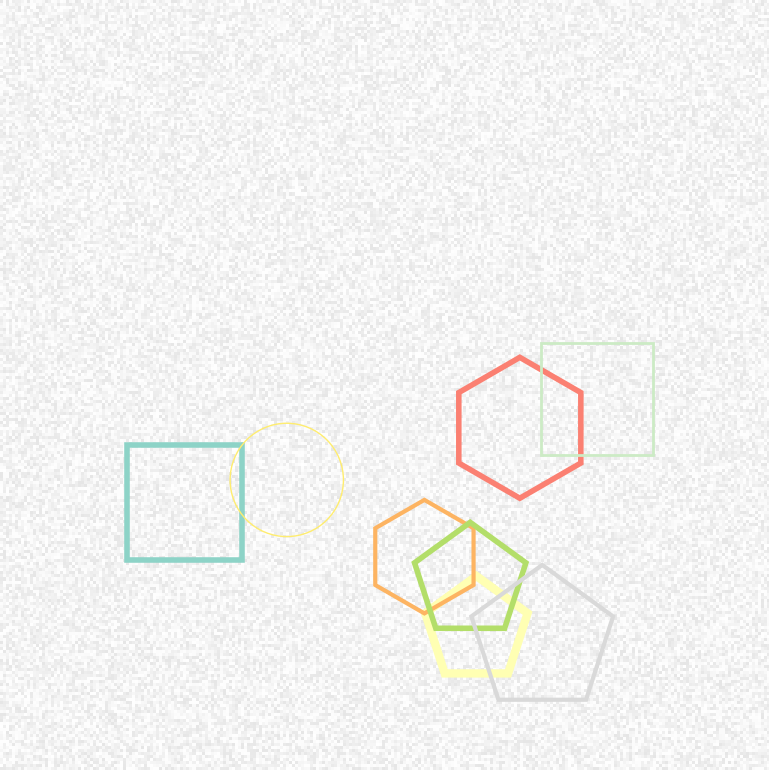[{"shape": "square", "thickness": 2, "radius": 0.37, "center": [0.24, 0.347]}, {"shape": "pentagon", "thickness": 3, "radius": 0.35, "center": [0.619, 0.182]}, {"shape": "hexagon", "thickness": 2, "radius": 0.46, "center": [0.675, 0.444]}, {"shape": "hexagon", "thickness": 1.5, "radius": 0.37, "center": [0.551, 0.277]}, {"shape": "pentagon", "thickness": 2, "radius": 0.38, "center": [0.611, 0.246]}, {"shape": "pentagon", "thickness": 1.5, "radius": 0.48, "center": [0.704, 0.17]}, {"shape": "square", "thickness": 1, "radius": 0.36, "center": [0.775, 0.482]}, {"shape": "circle", "thickness": 0.5, "radius": 0.37, "center": [0.372, 0.377]}]